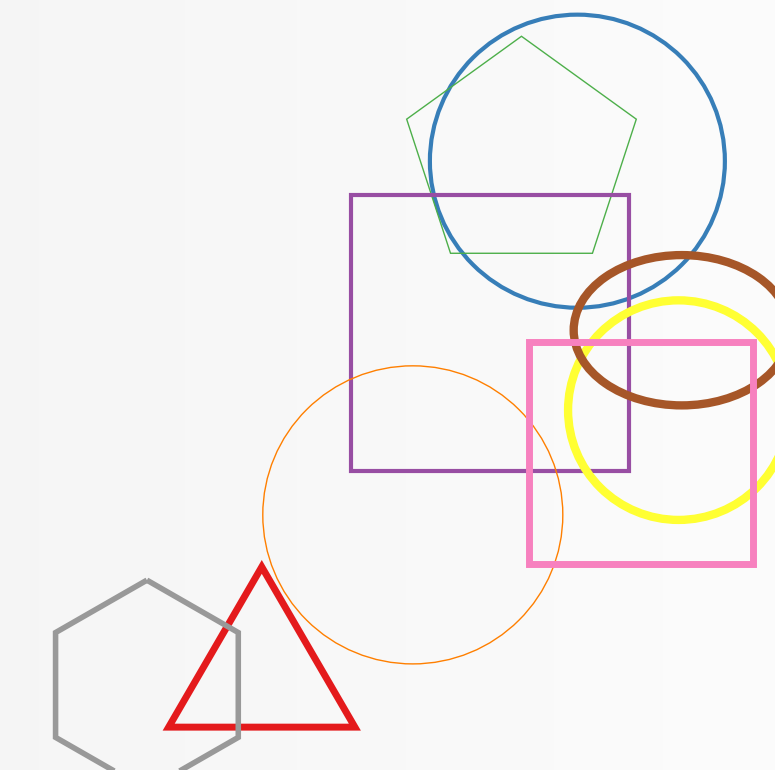[{"shape": "triangle", "thickness": 2.5, "radius": 0.69, "center": [0.338, 0.125]}, {"shape": "circle", "thickness": 1.5, "radius": 0.95, "center": [0.745, 0.791]}, {"shape": "pentagon", "thickness": 0.5, "radius": 0.78, "center": [0.673, 0.797]}, {"shape": "square", "thickness": 1.5, "radius": 0.89, "center": [0.632, 0.568]}, {"shape": "circle", "thickness": 0.5, "radius": 0.97, "center": [0.533, 0.331]}, {"shape": "circle", "thickness": 3, "radius": 0.71, "center": [0.876, 0.467]}, {"shape": "oval", "thickness": 3, "radius": 0.7, "center": [0.88, 0.571]}, {"shape": "square", "thickness": 2.5, "radius": 0.72, "center": [0.827, 0.412]}, {"shape": "hexagon", "thickness": 2, "radius": 0.68, "center": [0.19, 0.11]}]